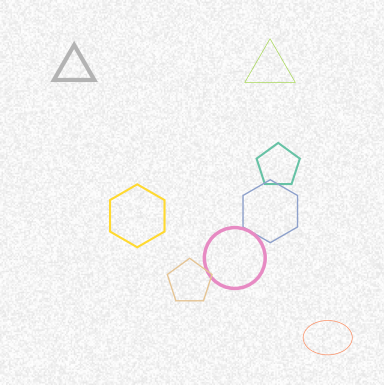[{"shape": "pentagon", "thickness": 1.5, "radius": 0.3, "center": [0.723, 0.57]}, {"shape": "oval", "thickness": 0.5, "radius": 0.32, "center": [0.851, 0.123]}, {"shape": "hexagon", "thickness": 1, "radius": 0.41, "center": [0.702, 0.451]}, {"shape": "circle", "thickness": 2.5, "radius": 0.4, "center": [0.61, 0.33]}, {"shape": "triangle", "thickness": 0.5, "radius": 0.38, "center": [0.701, 0.824]}, {"shape": "hexagon", "thickness": 1.5, "radius": 0.41, "center": [0.357, 0.439]}, {"shape": "pentagon", "thickness": 1, "radius": 0.31, "center": [0.493, 0.268]}, {"shape": "triangle", "thickness": 3, "radius": 0.3, "center": [0.193, 0.823]}]